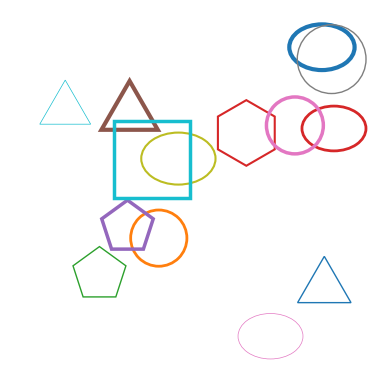[{"shape": "triangle", "thickness": 1, "radius": 0.4, "center": [0.842, 0.254]}, {"shape": "oval", "thickness": 3, "radius": 0.42, "center": [0.836, 0.877]}, {"shape": "circle", "thickness": 2, "radius": 0.37, "center": [0.412, 0.381]}, {"shape": "pentagon", "thickness": 1, "radius": 0.36, "center": [0.258, 0.287]}, {"shape": "hexagon", "thickness": 1.5, "radius": 0.43, "center": [0.64, 0.655]}, {"shape": "oval", "thickness": 2, "radius": 0.42, "center": [0.867, 0.666]}, {"shape": "pentagon", "thickness": 2.5, "radius": 0.35, "center": [0.331, 0.41]}, {"shape": "triangle", "thickness": 3, "radius": 0.42, "center": [0.337, 0.705]}, {"shape": "oval", "thickness": 0.5, "radius": 0.42, "center": [0.703, 0.127]}, {"shape": "circle", "thickness": 2.5, "radius": 0.37, "center": [0.766, 0.674]}, {"shape": "circle", "thickness": 1, "radius": 0.45, "center": [0.861, 0.846]}, {"shape": "oval", "thickness": 1.5, "radius": 0.48, "center": [0.463, 0.588]}, {"shape": "triangle", "thickness": 0.5, "radius": 0.38, "center": [0.169, 0.716]}, {"shape": "square", "thickness": 2.5, "radius": 0.5, "center": [0.395, 0.585]}]